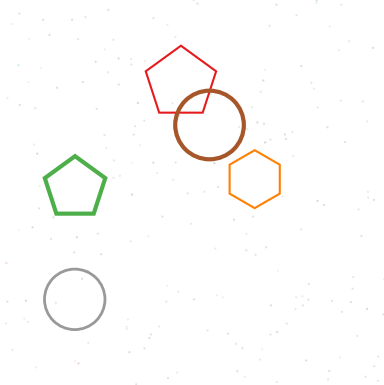[{"shape": "pentagon", "thickness": 1.5, "radius": 0.48, "center": [0.47, 0.785]}, {"shape": "pentagon", "thickness": 3, "radius": 0.41, "center": [0.195, 0.512]}, {"shape": "hexagon", "thickness": 1.5, "radius": 0.38, "center": [0.662, 0.535]}, {"shape": "circle", "thickness": 3, "radius": 0.45, "center": [0.544, 0.675]}, {"shape": "circle", "thickness": 2, "radius": 0.39, "center": [0.194, 0.222]}]